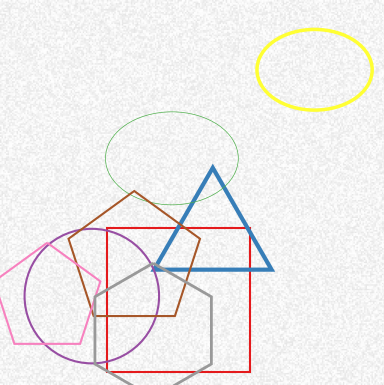[{"shape": "square", "thickness": 1.5, "radius": 0.93, "center": [0.464, 0.22]}, {"shape": "triangle", "thickness": 3, "radius": 0.88, "center": [0.553, 0.388]}, {"shape": "oval", "thickness": 0.5, "radius": 0.86, "center": [0.446, 0.589]}, {"shape": "circle", "thickness": 1.5, "radius": 0.87, "center": [0.239, 0.231]}, {"shape": "oval", "thickness": 2.5, "radius": 0.75, "center": [0.817, 0.819]}, {"shape": "pentagon", "thickness": 1.5, "radius": 0.9, "center": [0.349, 0.324]}, {"shape": "pentagon", "thickness": 1.5, "radius": 0.73, "center": [0.123, 0.224]}, {"shape": "hexagon", "thickness": 2, "radius": 0.87, "center": [0.398, 0.142]}]